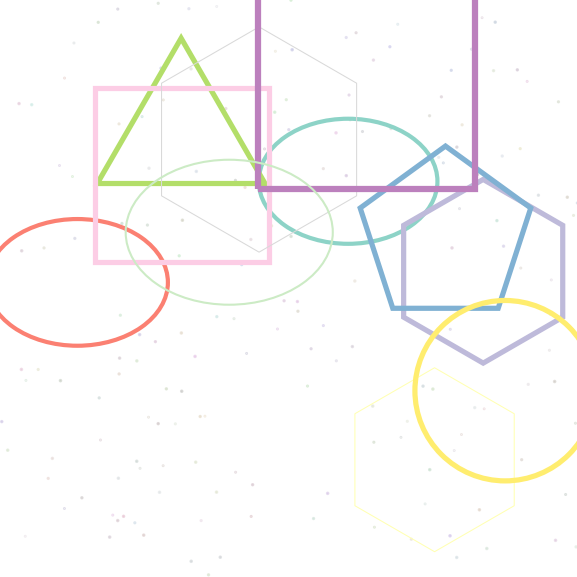[{"shape": "oval", "thickness": 2, "radius": 0.77, "center": [0.603, 0.685]}, {"shape": "hexagon", "thickness": 0.5, "radius": 0.8, "center": [0.752, 0.203]}, {"shape": "hexagon", "thickness": 2.5, "radius": 0.8, "center": [0.837, 0.529]}, {"shape": "oval", "thickness": 2, "radius": 0.78, "center": [0.134, 0.51]}, {"shape": "pentagon", "thickness": 2.5, "radius": 0.78, "center": [0.771, 0.591]}, {"shape": "triangle", "thickness": 2.5, "radius": 0.84, "center": [0.314, 0.765]}, {"shape": "square", "thickness": 2.5, "radius": 0.75, "center": [0.315, 0.697]}, {"shape": "hexagon", "thickness": 0.5, "radius": 0.98, "center": [0.449, 0.758]}, {"shape": "square", "thickness": 3, "radius": 0.94, "center": [0.634, 0.86]}, {"shape": "oval", "thickness": 1, "radius": 0.9, "center": [0.397, 0.597]}, {"shape": "circle", "thickness": 2.5, "radius": 0.78, "center": [0.875, 0.323]}]